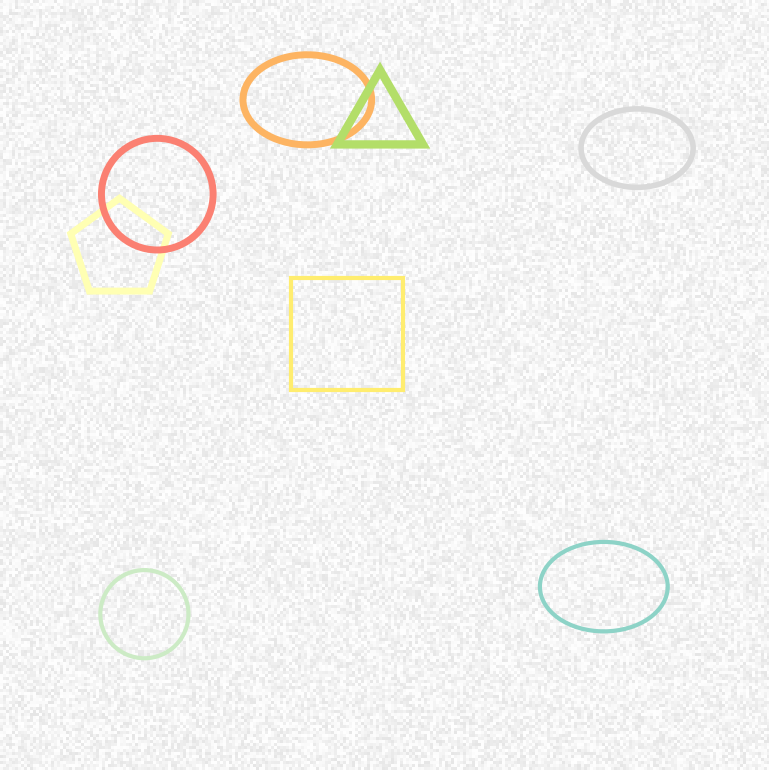[{"shape": "oval", "thickness": 1.5, "radius": 0.41, "center": [0.784, 0.238]}, {"shape": "pentagon", "thickness": 2.5, "radius": 0.33, "center": [0.155, 0.676]}, {"shape": "circle", "thickness": 2.5, "radius": 0.36, "center": [0.204, 0.748]}, {"shape": "oval", "thickness": 2.5, "radius": 0.42, "center": [0.399, 0.87]}, {"shape": "triangle", "thickness": 3, "radius": 0.32, "center": [0.494, 0.845]}, {"shape": "oval", "thickness": 2, "radius": 0.36, "center": [0.827, 0.808]}, {"shape": "circle", "thickness": 1.5, "radius": 0.29, "center": [0.188, 0.202]}, {"shape": "square", "thickness": 1.5, "radius": 0.36, "center": [0.451, 0.566]}]